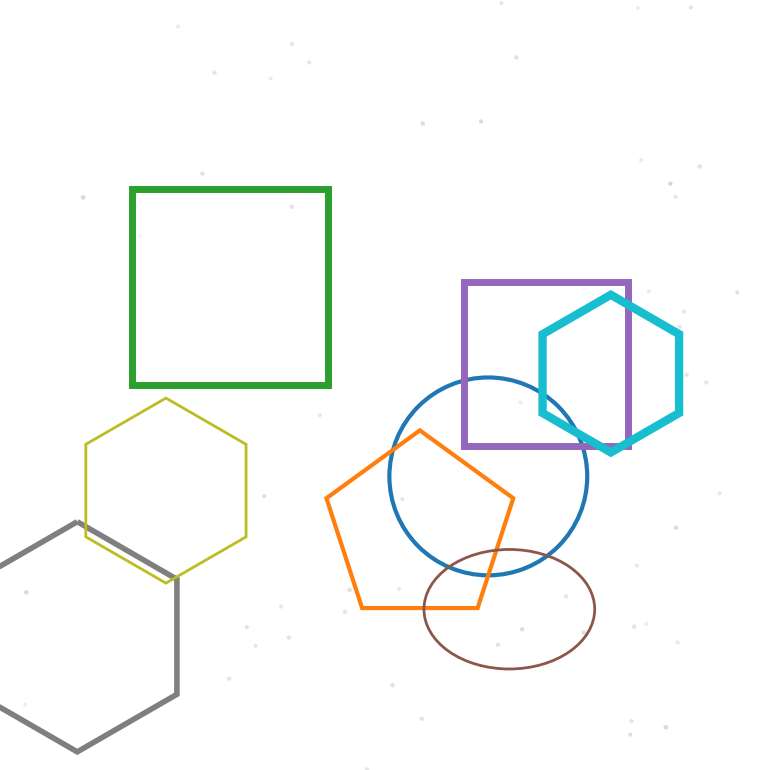[{"shape": "circle", "thickness": 1.5, "radius": 0.64, "center": [0.634, 0.381]}, {"shape": "pentagon", "thickness": 1.5, "radius": 0.64, "center": [0.545, 0.314]}, {"shape": "square", "thickness": 2.5, "radius": 0.63, "center": [0.298, 0.627]}, {"shape": "square", "thickness": 2.5, "radius": 0.53, "center": [0.71, 0.527]}, {"shape": "oval", "thickness": 1, "radius": 0.55, "center": [0.661, 0.209]}, {"shape": "hexagon", "thickness": 2, "radius": 0.75, "center": [0.1, 0.173]}, {"shape": "hexagon", "thickness": 1, "radius": 0.6, "center": [0.216, 0.363]}, {"shape": "hexagon", "thickness": 3, "radius": 0.51, "center": [0.793, 0.515]}]